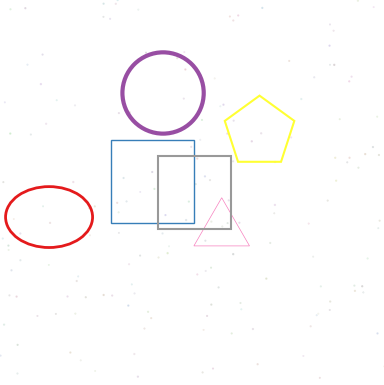[{"shape": "oval", "thickness": 2, "radius": 0.57, "center": [0.127, 0.436]}, {"shape": "square", "thickness": 1, "radius": 0.54, "center": [0.396, 0.529]}, {"shape": "circle", "thickness": 3, "radius": 0.53, "center": [0.424, 0.758]}, {"shape": "pentagon", "thickness": 1.5, "radius": 0.47, "center": [0.674, 0.657]}, {"shape": "triangle", "thickness": 0.5, "radius": 0.42, "center": [0.576, 0.403]}, {"shape": "square", "thickness": 1.5, "radius": 0.47, "center": [0.506, 0.501]}]